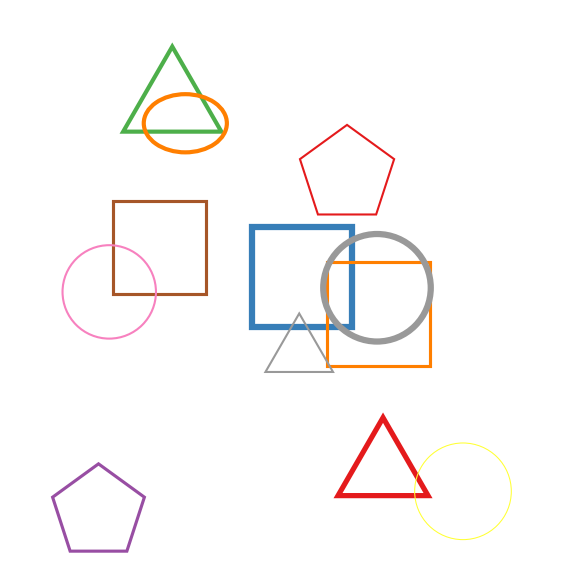[{"shape": "triangle", "thickness": 2.5, "radius": 0.45, "center": [0.663, 0.186]}, {"shape": "pentagon", "thickness": 1, "radius": 0.43, "center": [0.601, 0.697]}, {"shape": "square", "thickness": 3, "radius": 0.43, "center": [0.523, 0.52]}, {"shape": "triangle", "thickness": 2, "radius": 0.49, "center": [0.298, 0.82]}, {"shape": "pentagon", "thickness": 1.5, "radius": 0.42, "center": [0.171, 0.112]}, {"shape": "square", "thickness": 1.5, "radius": 0.45, "center": [0.655, 0.456]}, {"shape": "oval", "thickness": 2, "radius": 0.36, "center": [0.321, 0.786]}, {"shape": "circle", "thickness": 0.5, "radius": 0.42, "center": [0.802, 0.148]}, {"shape": "square", "thickness": 1.5, "radius": 0.4, "center": [0.277, 0.57]}, {"shape": "circle", "thickness": 1, "radius": 0.4, "center": [0.189, 0.494]}, {"shape": "circle", "thickness": 3, "radius": 0.47, "center": [0.653, 0.501]}, {"shape": "triangle", "thickness": 1, "radius": 0.34, "center": [0.518, 0.389]}]